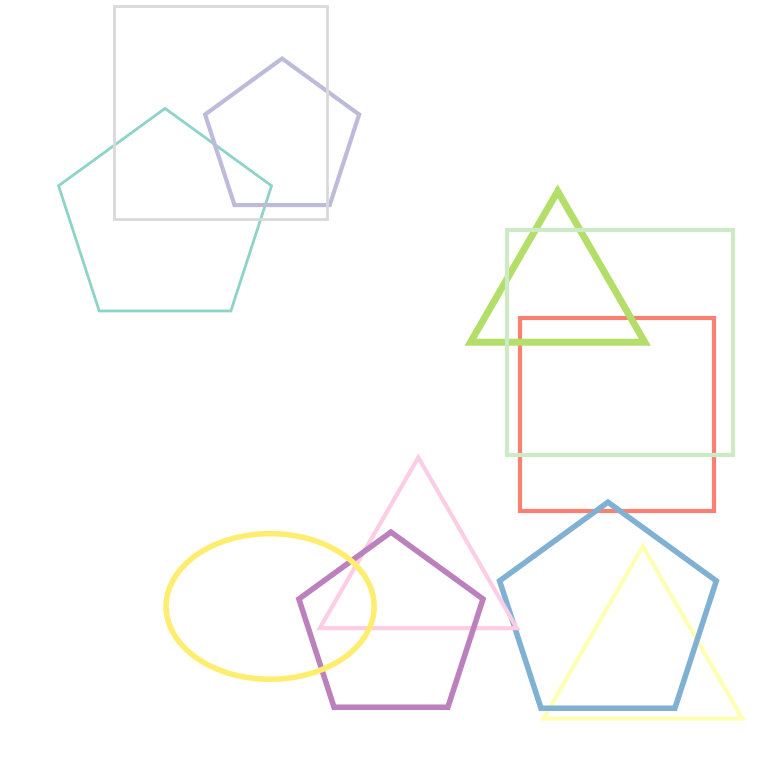[{"shape": "pentagon", "thickness": 1, "radius": 0.73, "center": [0.214, 0.714]}, {"shape": "triangle", "thickness": 1.5, "radius": 0.75, "center": [0.835, 0.141]}, {"shape": "pentagon", "thickness": 1.5, "radius": 0.53, "center": [0.366, 0.819]}, {"shape": "square", "thickness": 1.5, "radius": 0.63, "center": [0.801, 0.461]}, {"shape": "pentagon", "thickness": 2, "radius": 0.74, "center": [0.79, 0.2]}, {"shape": "triangle", "thickness": 2.5, "radius": 0.65, "center": [0.724, 0.621]}, {"shape": "triangle", "thickness": 1.5, "radius": 0.74, "center": [0.543, 0.258]}, {"shape": "square", "thickness": 1, "radius": 0.69, "center": [0.287, 0.854]}, {"shape": "pentagon", "thickness": 2, "radius": 0.63, "center": [0.508, 0.183]}, {"shape": "square", "thickness": 1.5, "radius": 0.73, "center": [0.805, 0.555]}, {"shape": "oval", "thickness": 2, "radius": 0.68, "center": [0.351, 0.212]}]